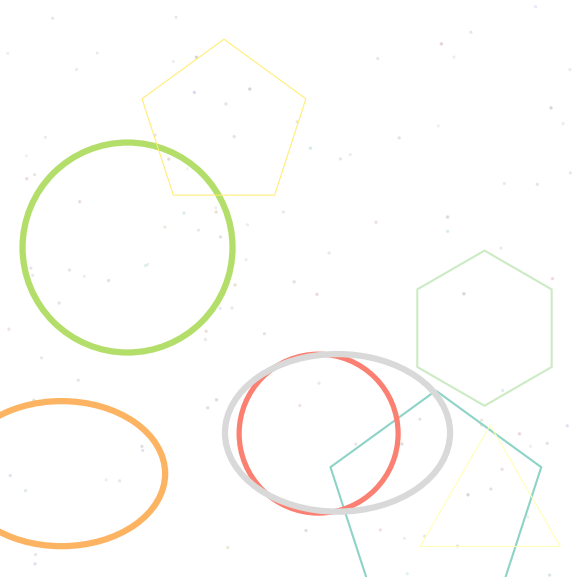[{"shape": "pentagon", "thickness": 1, "radius": 0.96, "center": [0.755, 0.131]}, {"shape": "triangle", "thickness": 0.5, "radius": 0.7, "center": [0.849, 0.123]}, {"shape": "circle", "thickness": 2.5, "radius": 0.69, "center": [0.552, 0.248]}, {"shape": "oval", "thickness": 3, "radius": 0.9, "center": [0.107, 0.179]}, {"shape": "circle", "thickness": 3, "radius": 0.91, "center": [0.221, 0.571]}, {"shape": "oval", "thickness": 3, "radius": 0.97, "center": [0.584, 0.25]}, {"shape": "hexagon", "thickness": 1, "radius": 0.67, "center": [0.839, 0.431]}, {"shape": "pentagon", "thickness": 0.5, "radius": 0.75, "center": [0.388, 0.782]}]